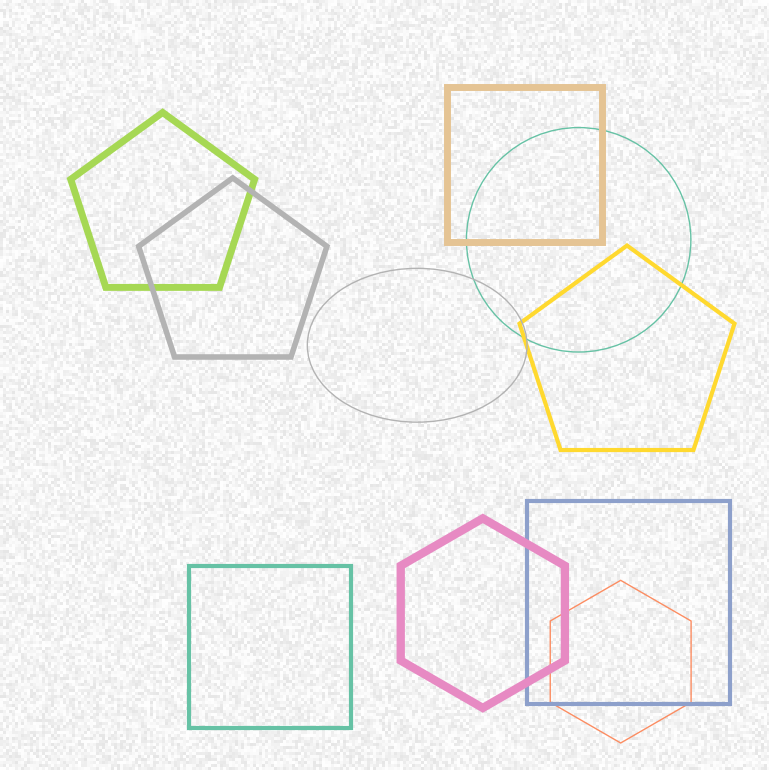[{"shape": "square", "thickness": 1.5, "radius": 0.53, "center": [0.351, 0.16]}, {"shape": "circle", "thickness": 0.5, "radius": 0.73, "center": [0.751, 0.689]}, {"shape": "hexagon", "thickness": 0.5, "radius": 0.53, "center": [0.806, 0.141]}, {"shape": "square", "thickness": 1.5, "radius": 0.66, "center": [0.817, 0.218]}, {"shape": "hexagon", "thickness": 3, "radius": 0.62, "center": [0.627, 0.204]}, {"shape": "pentagon", "thickness": 2.5, "radius": 0.63, "center": [0.211, 0.728]}, {"shape": "pentagon", "thickness": 1.5, "radius": 0.73, "center": [0.814, 0.534]}, {"shape": "square", "thickness": 2.5, "radius": 0.5, "center": [0.681, 0.787]}, {"shape": "oval", "thickness": 0.5, "radius": 0.71, "center": [0.542, 0.552]}, {"shape": "pentagon", "thickness": 2, "radius": 0.64, "center": [0.302, 0.64]}]